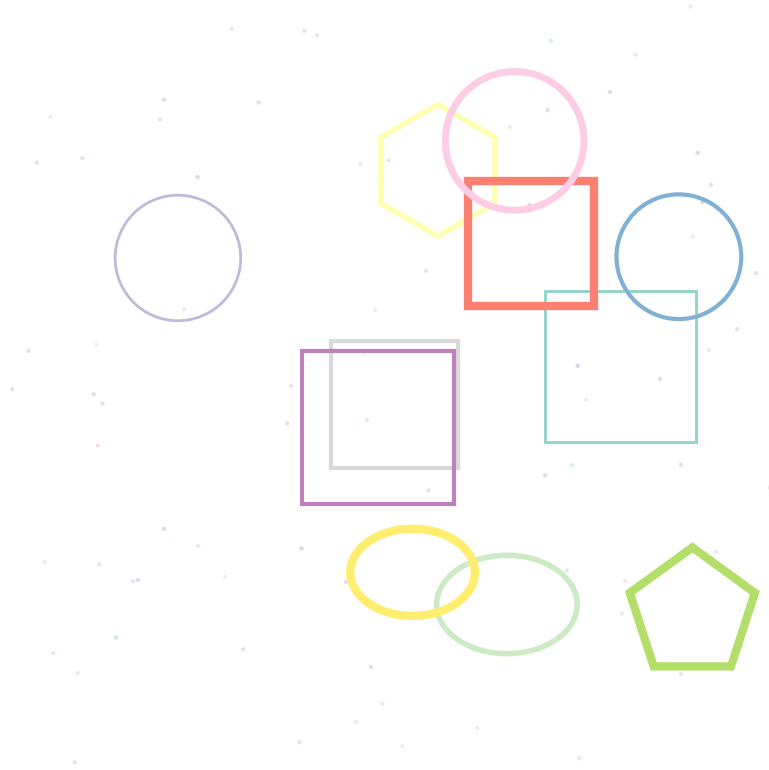[{"shape": "square", "thickness": 1, "radius": 0.49, "center": [0.805, 0.524]}, {"shape": "hexagon", "thickness": 2, "radius": 0.43, "center": [0.569, 0.779]}, {"shape": "circle", "thickness": 1, "radius": 0.41, "center": [0.231, 0.665]}, {"shape": "square", "thickness": 3, "radius": 0.41, "center": [0.69, 0.684]}, {"shape": "circle", "thickness": 1.5, "radius": 0.4, "center": [0.882, 0.667]}, {"shape": "pentagon", "thickness": 3, "radius": 0.43, "center": [0.899, 0.204]}, {"shape": "circle", "thickness": 2.5, "radius": 0.45, "center": [0.668, 0.817]}, {"shape": "square", "thickness": 1.5, "radius": 0.41, "center": [0.513, 0.474]}, {"shape": "square", "thickness": 1.5, "radius": 0.5, "center": [0.491, 0.445]}, {"shape": "oval", "thickness": 2, "radius": 0.46, "center": [0.658, 0.215]}, {"shape": "oval", "thickness": 3, "radius": 0.4, "center": [0.536, 0.257]}]